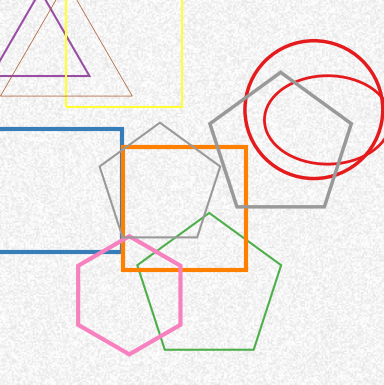[{"shape": "circle", "thickness": 2.5, "radius": 0.89, "center": [0.815, 0.715]}, {"shape": "oval", "thickness": 2, "radius": 0.82, "center": [0.851, 0.688]}, {"shape": "square", "thickness": 3, "radius": 0.8, "center": [0.155, 0.505]}, {"shape": "pentagon", "thickness": 1.5, "radius": 0.98, "center": [0.543, 0.25]}, {"shape": "triangle", "thickness": 1.5, "radius": 0.74, "center": [0.105, 0.876]}, {"shape": "square", "thickness": 3, "radius": 0.8, "center": [0.479, 0.458]}, {"shape": "square", "thickness": 1.5, "radius": 0.76, "center": [0.322, 0.873]}, {"shape": "triangle", "thickness": 0.5, "radius": 0.99, "center": [0.172, 0.849]}, {"shape": "hexagon", "thickness": 3, "radius": 0.77, "center": [0.336, 0.233]}, {"shape": "pentagon", "thickness": 2.5, "radius": 0.97, "center": [0.729, 0.619]}, {"shape": "pentagon", "thickness": 1.5, "radius": 0.82, "center": [0.415, 0.517]}]